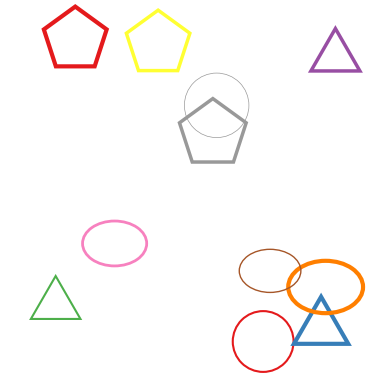[{"shape": "pentagon", "thickness": 3, "radius": 0.43, "center": [0.195, 0.897]}, {"shape": "circle", "thickness": 1.5, "radius": 0.39, "center": [0.684, 0.113]}, {"shape": "triangle", "thickness": 3, "radius": 0.41, "center": [0.834, 0.148]}, {"shape": "triangle", "thickness": 1.5, "radius": 0.37, "center": [0.145, 0.209]}, {"shape": "triangle", "thickness": 2.5, "radius": 0.37, "center": [0.871, 0.852]}, {"shape": "oval", "thickness": 3, "radius": 0.49, "center": [0.846, 0.255]}, {"shape": "pentagon", "thickness": 2.5, "radius": 0.43, "center": [0.411, 0.887]}, {"shape": "oval", "thickness": 1, "radius": 0.4, "center": [0.701, 0.296]}, {"shape": "oval", "thickness": 2, "radius": 0.42, "center": [0.298, 0.368]}, {"shape": "circle", "thickness": 0.5, "radius": 0.42, "center": [0.563, 0.726]}, {"shape": "pentagon", "thickness": 2.5, "radius": 0.46, "center": [0.553, 0.653]}]